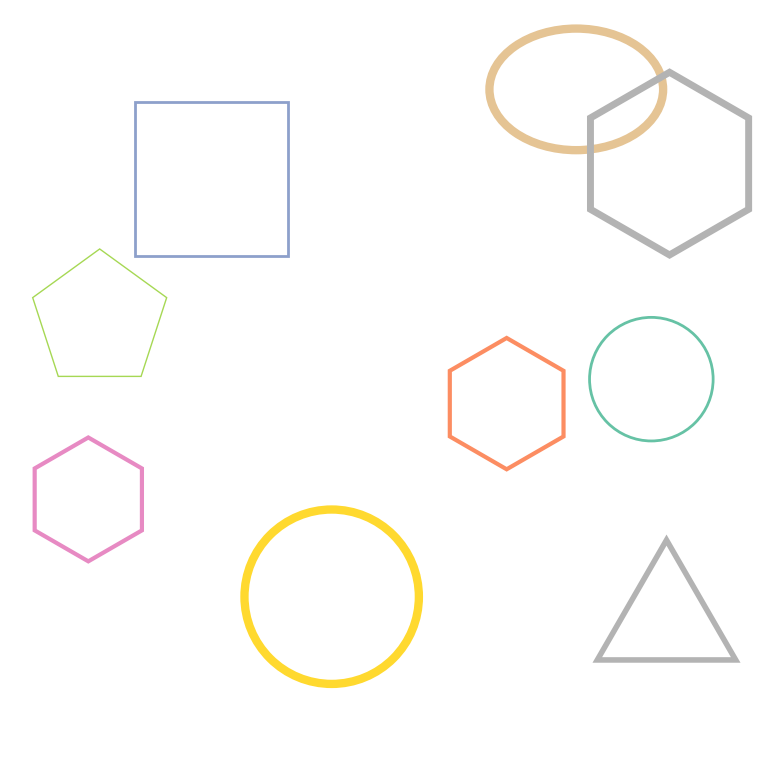[{"shape": "circle", "thickness": 1, "radius": 0.4, "center": [0.846, 0.508]}, {"shape": "hexagon", "thickness": 1.5, "radius": 0.43, "center": [0.658, 0.476]}, {"shape": "square", "thickness": 1, "radius": 0.5, "center": [0.275, 0.767]}, {"shape": "hexagon", "thickness": 1.5, "radius": 0.4, "center": [0.115, 0.351]}, {"shape": "pentagon", "thickness": 0.5, "radius": 0.46, "center": [0.129, 0.585]}, {"shape": "circle", "thickness": 3, "radius": 0.57, "center": [0.431, 0.225]}, {"shape": "oval", "thickness": 3, "radius": 0.56, "center": [0.748, 0.884]}, {"shape": "triangle", "thickness": 2, "radius": 0.52, "center": [0.866, 0.195]}, {"shape": "hexagon", "thickness": 2.5, "radius": 0.59, "center": [0.87, 0.788]}]